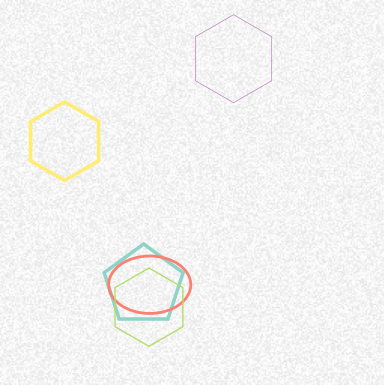[{"shape": "pentagon", "thickness": 2.5, "radius": 0.54, "center": [0.373, 0.259]}, {"shape": "oval", "thickness": 2, "radius": 0.53, "center": [0.389, 0.26]}, {"shape": "hexagon", "thickness": 1, "radius": 0.51, "center": [0.387, 0.202]}, {"shape": "hexagon", "thickness": 0.5, "radius": 0.57, "center": [0.607, 0.847]}, {"shape": "hexagon", "thickness": 2.5, "radius": 0.51, "center": [0.168, 0.633]}]